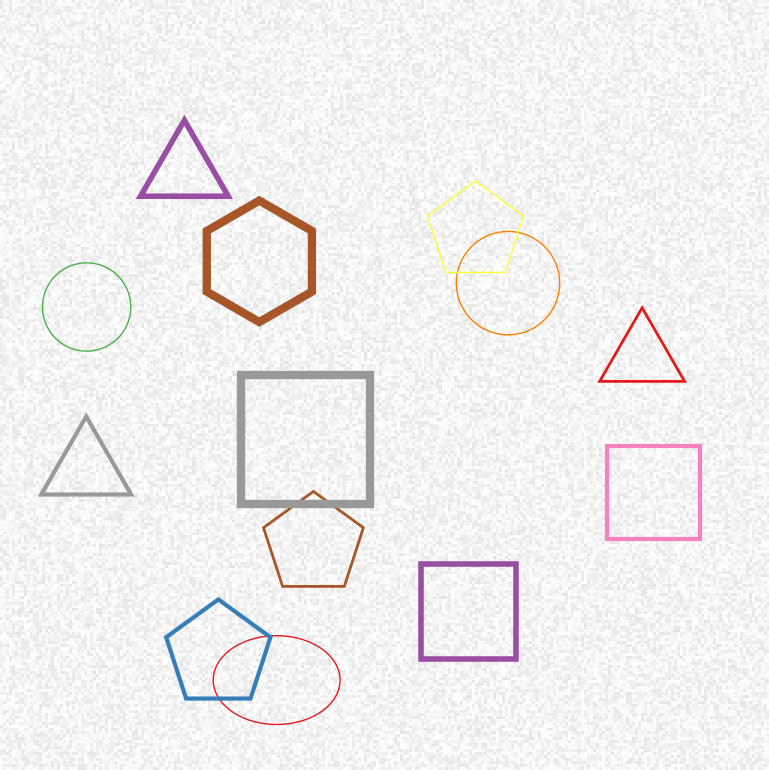[{"shape": "oval", "thickness": 0.5, "radius": 0.41, "center": [0.359, 0.117]}, {"shape": "triangle", "thickness": 1, "radius": 0.32, "center": [0.834, 0.537]}, {"shape": "pentagon", "thickness": 1.5, "radius": 0.36, "center": [0.284, 0.15]}, {"shape": "circle", "thickness": 0.5, "radius": 0.29, "center": [0.113, 0.601]}, {"shape": "square", "thickness": 2, "radius": 0.31, "center": [0.608, 0.206]}, {"shape": "triangle", "thickness": 2, "radius": 0.33, "center": [0.239, 0.778]}, {"shape": "circle", "thickness": 0.5, "radius": 0.34, "center": [0.66, 0.632]}, {"shape": "pentagon", "thickness": 0.5, "radius": 0.33, "center": [0.617, 0.699]}, {"shape": "hexagon", "thickness": 3, "radius": 0.39, "center": [0.337, 0.661]}, {"shape": "pentagon", "thickness": 1, "radius": 0.34, "center": [0.407, 0.294]}, {"shape": "square", "thickness": 1.5, "radius": 0.3, "center": [0.849, 0.36]}, {"shape": "triangle", "thickness": 1.5, "radius": 0.34, "center": [0.112, 0.392]}, {"shape": "square", "thickness": 3, "radius": 0.42, "center": [0.397, 0.43]}]